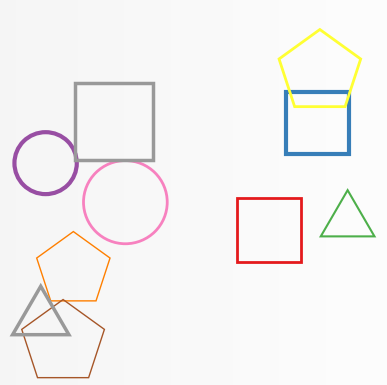[{"shape": "square", "thickness": 2, "radius": 0.41, "center": [0.695, 0.403]}, {"shape": "square", "thickness": 3, "radius": 0.4, "center": [0.819, 0.681]}, {"shape": "triangle", "thickness": 1.5, "radius": 0.4, "center": [0.897, 0.426]}, {"shape": "circle", "thickness": 3, "radius": 0.4, "center": [0.118, 0.576]}, {"shape": "pentagon", "thickness": 1, "radius": 0.5, "center": [0.189, 0.299]}, {"shape": "pentagon", "thickness": 2, "radius": 0.55, "center": [0.825, 0.813]}, {"shape": "pentagon", "thickness": 1, "radius": 0.56, "center": [0.163, 0.11]}, {"shape": "circle", "thickness": 2, "radius": 0.54, "center": [0.324, 0.475]}, {"shape": "triangle", "thickness": 2.5, "radius": 0.42, "center": [0.105, 0.173]}, {"shape": "square", "thickness": 2.5, "radius": 0.5, "center": [0.295, 0.684]}]